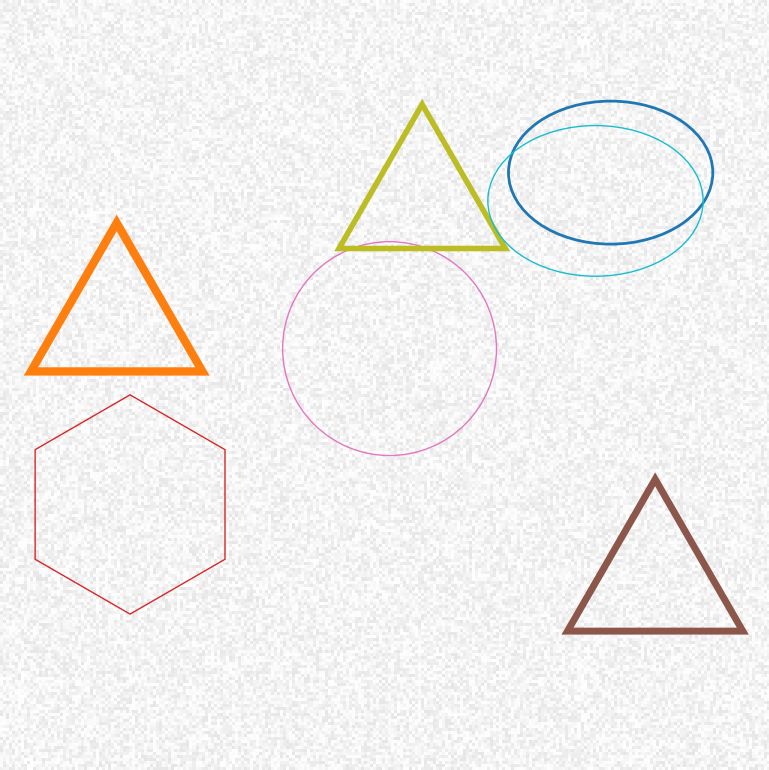[{"shape": "oval", "thickness": 1, "radius": 0.66, "center": [0.793, 0.776]}, {"shape": "triangle", "thickness": 3, "radius": 0.64, "center": [0.152, 0.582]}, {"shape": "hexagon", "thickness": 0.5, "radius": 0.71, "center": [0.169, 0.345]}, {"shape": "triangle", "thickness": 2.5, "radius": 0.66, "center": [0.851, 0.246]}, {"shape": "circle", "thickness": 0.5, "radius": 0.69, "center": [0.506, 0.547]}, {"shape": "triangle", "thickness": 2, "radius": 0.62, "center": [0.548, 0.74]}, {"shape": "oval", "thickness": 0.5, "radius": 0.7, "center": [0.773, 0.739]}]